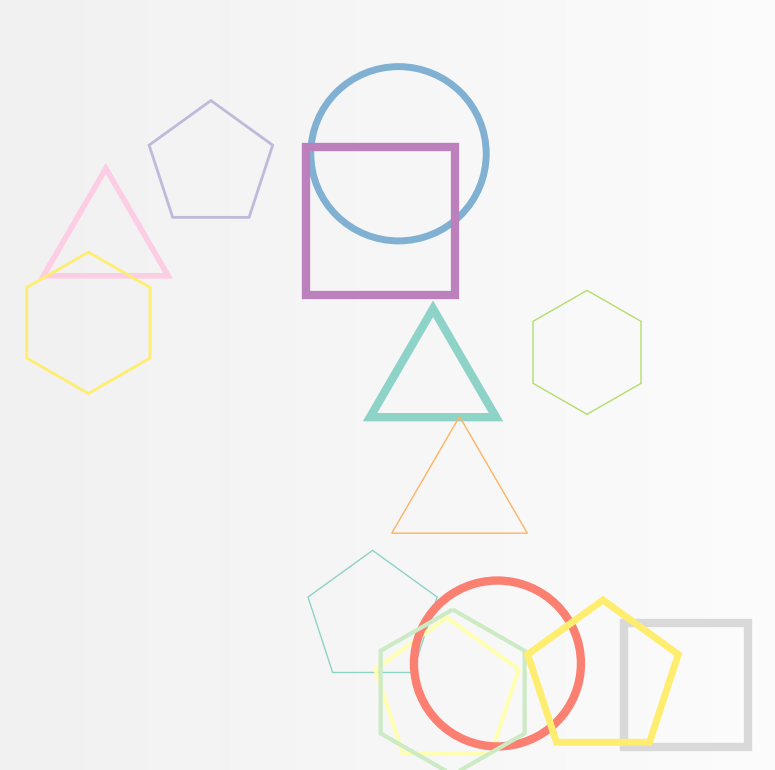[{"shape": "pentagon", "thickness": 0.5, "radius": 0.44, "center": [0.481, 0.198]}, {"shape": "triangle", "thickness": 3, "radius": 0.47, "center": [0.559, 0.505]}, {"shape": "pentagon", "thickness": 1.5, "radius": 0.49, "center": [0.577, 0.101]}, {"shape": "pentagon", "thickness": 1, "radius": 0.42, "center": [0.272, 0.786]}, {"shape": "circle", "thickness": 3, "radius": 0.54, "center": [0.642, 0.138]}, {"shape": "circle", "thickness": 2.5, "radius": 0.57, "center": [0.514, 0.8]}, {"shape": "triangle", "thickness": 0.5, "radius": 0.5, "center": [0.593, 0.358]}, {"shape": "hexagon", "thickness": 0.5, "radius": 0.4, "center": [0.757, 0.542]}, {"shape": "triangle", "thickness": 2, "radius": 0.46, "center": [0.137, 0.688]}, {"shape": "square", "thickness": 3, "radius": 0.4, "center": [0.885, 0.11]}, {"shape": "square", "thickness": 3, "radius": 0.48, "center": [0.491, 0.713]}, {"shape": "hexagon", "thickness": 1.5, "radius": 0.54, "center": [0.584, 0.101]}, {"shape": "hexagon", "thickness": 1, "radius": 0.46, "center": [0.114, 0.581]}, {"shape": "pentagon", "thickness": 2.5, "radius": 0.51, "center": [0.778, 0.119]}]